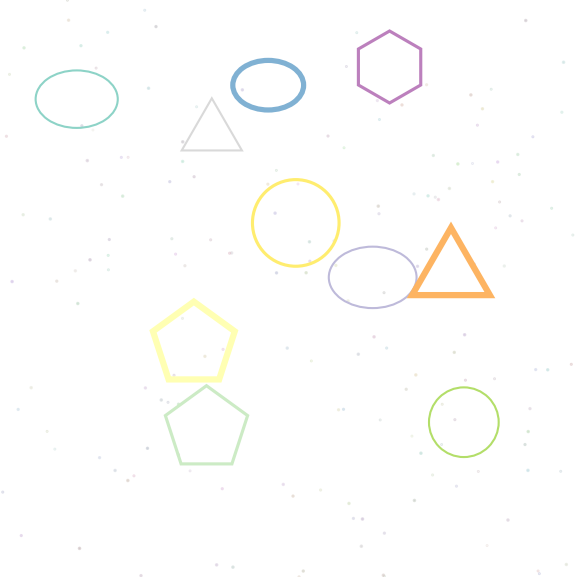[{"shape": "oval", "thickness": 1, "radius": 0.36, "center": [0.133, 0.827]}, {"shape": "pentagon", "thickness": 3, "radius": 0.37, "center": [0.336, 0.402]}, {"shape": "oval", "thickness": 1, "radius": 0.38, "center": [0.645, 0.519]}, {"shape": "oval", "thickness": 2.5, "radius": 0.31, "center": [0.464, 0.852]}, {"shape": "triangle", "thickness": 3, "radius": 0.39, "center": [0.781, 0.527]}, {"shape": "circle", "thickness": 1, "radius": 0.3, "center": [0.803, 0.268]}, {"shape": "triangle", "thickness": 1, "radius": 0.3, "center": [0.367, 0.769]}, {"shape": "hexagon", "thickness": 1.5, "radius": 0.31, "center": [0.675, 0.883]}, {"shape": "pentagon", "thickness": 1.5, "radius": 0.37, "center": [0.358, 0.256]}, {"shape": "circle", "thickness": 1.5, "radius": 0.37, "center": [0.512, 0.613]}]